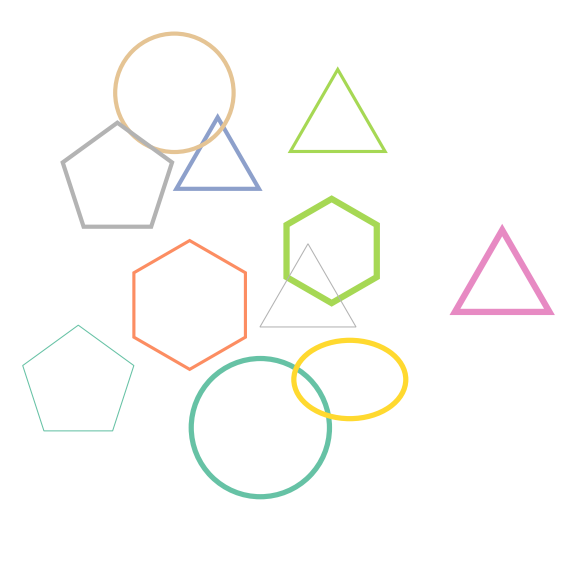[{"shape": "circle", "thickness": 2.5, "radius": 0.6, "center": [0.451, 0.259]}, {"shape": "pentagon", "thickness": 0.5, "radius": 0.51, "center": [0.136, 0.335]}, {"shape": "hexagon", "thickness": 1.5, "radius": 0.56, "center": [0.328, 0.471]}, {"shape": "triangle", "thickness": 2, "radius": 0.41, "center": [0.377, 0.713]}, {"shape": "triangle", "thickness": 3, "radius": 0.47, "center": [0.87, 0.506]}, {"shape": "triangle", "thickness": 1.5, "radius": 0.47, "center": [0.585, 0.784]}, {"shape": "hexagon", "thickness": 3, "radius": 0.45, "center": [0.574, 0.565]}, {"shape": "oval", "thickness": 2.5, "radius": 0.48, "center": [0.606, 0.342]}, {"shape": "circle", "thickness": 2, "radius": 0.51, "center": [0.302, 0.838]}, {"shape": "triangle", "thickness": 0.5, "radius": 0.48, "center": [0.533, 0.481]}, {"shape": "pentagon", "thickness": 2, "radius": 0.5, "center": [0.203, 0.687]}]